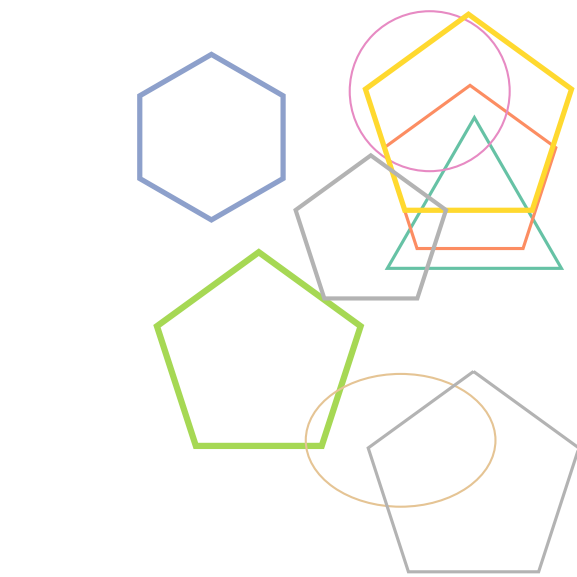[{"shape": "triangle", "thickness": 1.5, "radius": 0.87, "center": [0.821, 0.621]}, {"shape": "pentagon", "thickness": 1.5, "radius": 0.78, "center": [0.814, 0.695]}, {"shape": "hexagon", "thickness": 2.5, "radius": 0.72, "center": [0.366, 0.762]}, {"shape": "circle", "thickness": 1, "radius": 0.69, "center": [0.744, 0.841]}, {"shape": "pentagon", "thickness": 3, "radius": 0.93, "center": [0.448, 0.377]}, {"shape": "pentagon", "thickness": 2.5, "radius": 0.94, "center": [0.811, 0.787]}, {"shape": "oval", "thickness": 1, "radius": 0.82, "center": [0.694, 0.237]}, {"shape": "pentagon", "thickness": 1.5, "radius": 0.96, "center": [0.82, 0.164]}, {"shape": "pentagon", "thickness": 2, "radius": 0.68, "center": [0.642, 0.593]}]